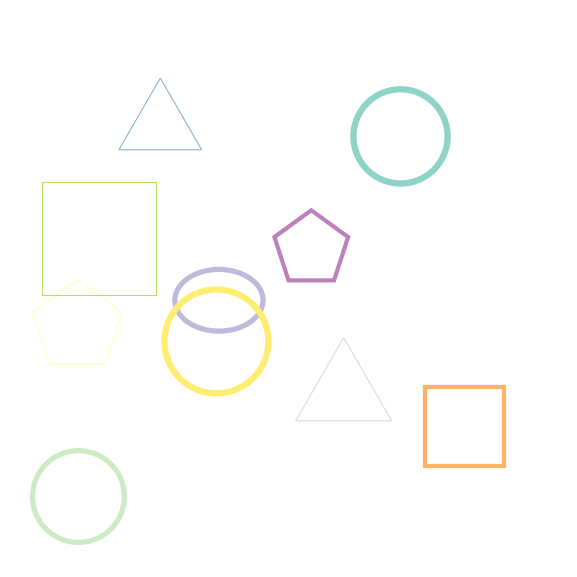[{"shape": "circle", "thickness": 3, "radius": 0.41, "center": [0.694, 0.763]}, {"shape": "pentagon", "thickness": 0.5, "radius": 0.41, "center": [0.134, 0.434]}, {"shape": "oval", "thickness": 2.5, "radius": 0.38, "center": [0.379, 0.479]}, {"shape": "triangle", "thickness": 0.5, "radius": 0.41, "center": [0.278, 0.781]}, {"shape": "square", "thickness": 2, "radius": 0.34, "center": [0.804, 0.26]}, {"shape": "square", "thickness": 0.5, "radius": 0.49, "center": [0.171, 0.586]}, {"shape": "triangle", "thickness": 0.5, "radius": 0.48, "center": [0.595, 0.318]}, {"shape": "pentagon", "thickness": 2, "radius": 0.34, "center": [0.539, 0.568]}, {"shape": "circle", "thickness": 2.5, "radius": 0.4, "center": [0.136, 0.139]}, {"shape": "circle", "thickness": 3, "radius": 0.45, "center": [0.375, 0.408]}]